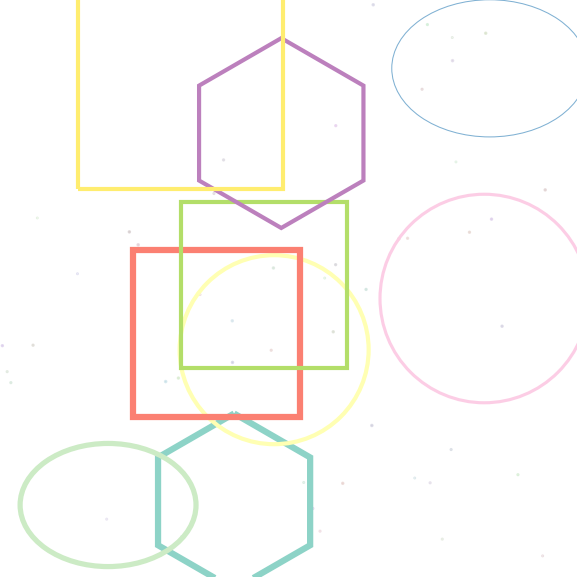[{"shape": "hexagon", "thickness": 3, "radius": 0.76, "center": [0.405, 0.131]}, {"shape": "circle", "thickness": 2, "radius": 0.82, "center": [0.475, 0.394]}, {"shape": "square", "thickness": 3, "radius": 0.72, "center": [0.375, 0.421]}, {"shape": "oval", "thickness": 0.5, "radius": 0.85, "center": [0.848, 0.881]}, {"shape": "square", "thickness": 2, "radius": 0.72, "center": [0.457, 0.506]}, {"shape": "circle", "thickness": 1.5, "radius": 0.9, "center": [0.839, 0.482]}, {"shape": "hexagon", "thickness": 2, "radius": 0.82, "center": [0.487, 0.769]}, {"shape": "oval", "thickness": 2.5, "radius": 0.76, "center": [0.187, 0.125]}, {"shape": "square", "thickness": 2, "radius": 0.89, "center": [0.313, 0.848]}]